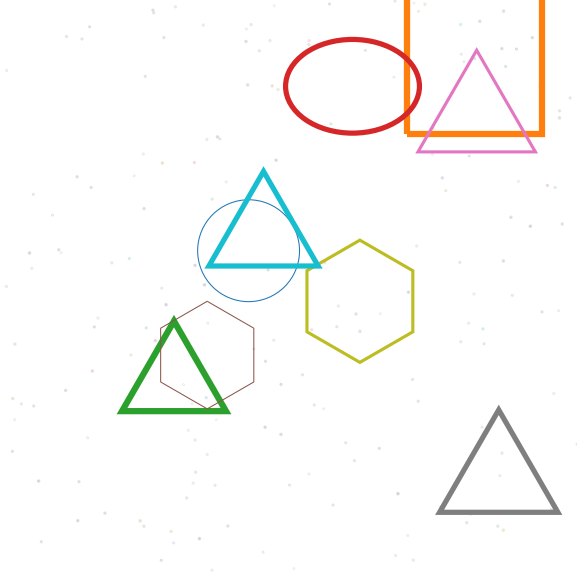[{"shape": "circle", "thickness": 0.5, "radius": 0.44, "center": [0.43, 0.565]}, {"shape": "square", "thickness": 3, "radius": 0.59, "center": [0.822, 0.884]}, {"shape": "triangle", "thickness": 3, "radius": 0.52, "center": [0.301, 0.339]}, {"shape": "oval", "thickness": 2.5, "radius": 0.58, "center": [0.61, 0.85]}, {"shape": "hexagon", "thickness": 0.5, "radius": 0.47, "center": [0.359, 0.384]}, {"shape": "triangle", "thickness": 1.5, "radius": 0.59, "center": [0.825, 0.795]}, {"shape": "triangle", "thickness": 2.5, "radius": 0.59, "center": [0.864, 0.171]}, {"shape": "hexagon", "thickness": 1.5, "radius": 0.53, "center": [0.623, 0.477]}, {"shape": "triangle", "thickness": 2.5, "radius": 0.55, "center": [0.456, 0.593]}]